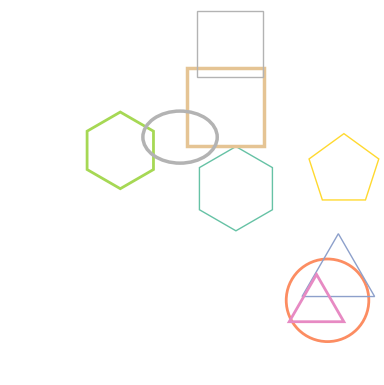[{"shape": "hexagon", "thickness": 1, "radius": 0.55, "center": [0.613, 0.51]}, {"shape": "circle", "thickness": 2, "radius": 0.54, "center": [0.851, 0.22]}, {"shape": "triangle", "thickness": 1, "radius": 0.54, "center": [0.879, 0.284]}, {"shape": "triangle", "thickness": 2, "radius": 0.41, "center": [0.822, 0.205]}, {"shape": "hexagon", "thickness": 2, "radius": 0.5, "center": [0.312, 0.609]}, {"shape": "pentagon", "thickness": 1, "radius": 0.48, "center": [0.893, 0.558]}, {"shape": "square", "thickness": 2.5, "radius": 0.5, "center": [0.586, 0.722]}, {"shape": "square", "thickness": 1, "radius": 0.43, "center": [0.598, 0.886]}, {"shape": "oval", "thickness": 2.5, "radius": 0.48, "center": [0.468, 0.644]}]